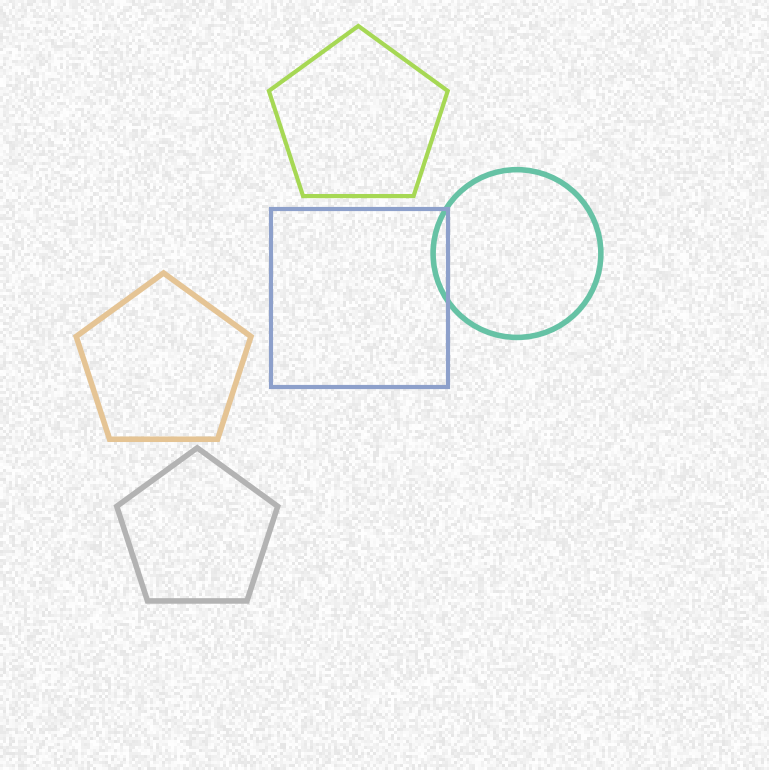[{"shape": "circle", "thickness": 2, "radius": 0.54, "center": [0.671, 0.671]}, {"shape": "square", "thickness": 1.5, "radius": 0.58, "center": [0.467, 0.613]}, {"shape": "pentagon", "thickness": 1.5, "radius": 0.61, "center": [0.465, 0.844]}, {"shape": "pentagon", "thickness": 2, "radius": 0.6, "center": [0.212, 0.526]}, {"shape": "pentagon", "thickness": 2, "radius": 0.55, "center": [0.256, 0.308]}]